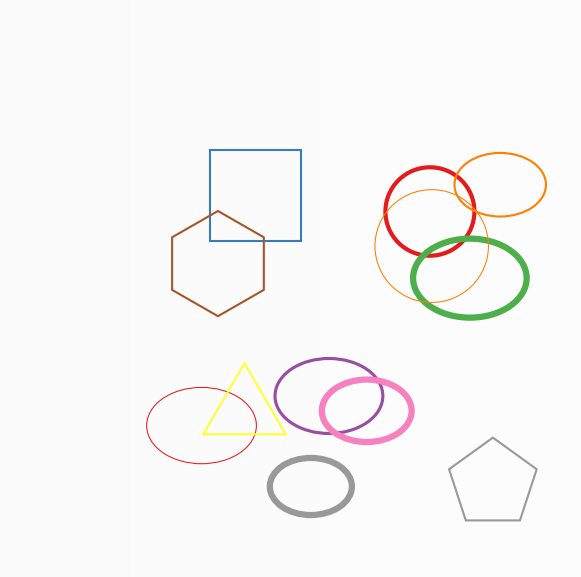[{"shape": "circle", "thickness": 2, "radius": 0.38, "center": [0.74, 0.633]}, {"shape": "oval", "thickness": 0.5, "radius": 0.47, "center": [0.347, 0.262]}, {"shape": "square", "thickness": 1, "radius": 0.39, "center": [0.439, 0.661]}, {"shape": "oval", "thickness": 3, "radius": 0.49, "center": [0.808, 0.518]}, {"shape": "oval", "thickness": 1.5, "radius": 0.46, "center": [0.566, 0.313]}, {"shape": "oval", "thickness": 1, "radius": 0.39, "center": [0.861, 0.679]}, {"shape": "circle", "thickness": 0.5, "radius": 0.49, "center": [0.743, 0.573]}, {"shape": "triangle", "thickness": 1, "radius": 0.41, "center": [0.421, 0.288]}, {"shape": "hexagon", "thickness": 1, "radius": 0.46, "center": [0.375, 0.543]}, {"shape": "oval", "thickness": 3, "radius": 0.39, "center": [0.631, 0.288]}, {"shape": "oval", "thickness": 3, "radius": 0.35, "center": [0.535, 0.157]}, {"shape": "pentagon", "thickness": 1, "radius": 0.4, "center": [0.848, 0.162]}]